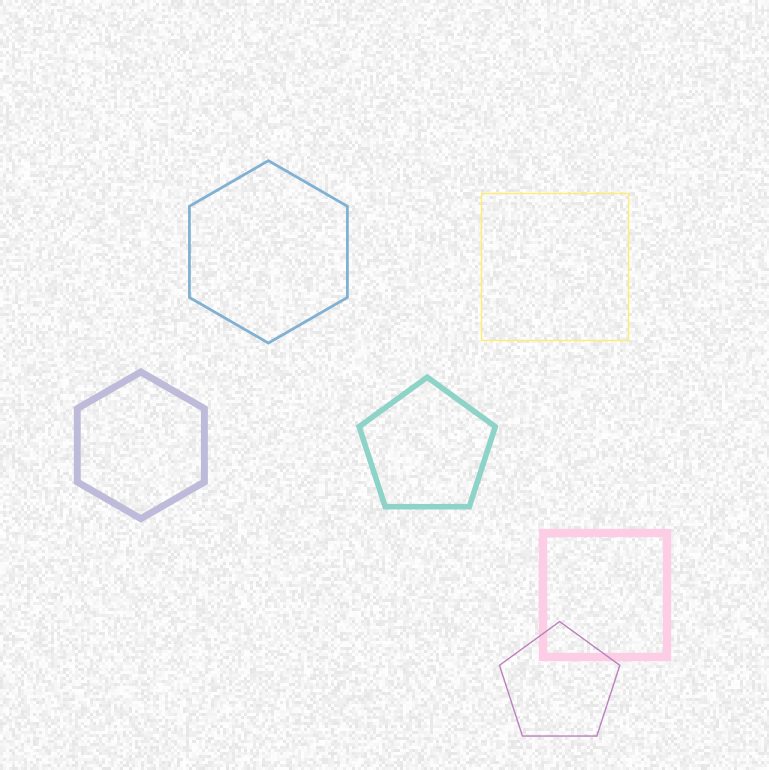[{"shape": "pentagon", "thickness": 2, "radius": 0.46, "center": [0.555, 0.417]}, {"shape": "hexagon", "thickness": 2.5, "radius": 0.48, "center": [0.183, 0.422]}, {"shape": "hexagon", "thickness": 1, "radius": 0.59, "center": [0.349, 0.673]}, {"shape": "square", "thickness": 3, "radius": 0.4, "center": [0.785, 0.227]}, {"shape": "pentagon", "thickness": 0.5, "radius": 0.41, "center": [0.727, 0.111]}, {"shape": "square", "thickness": 0.5, "radius": 0.48, "center": [0.72, 0.654]}]